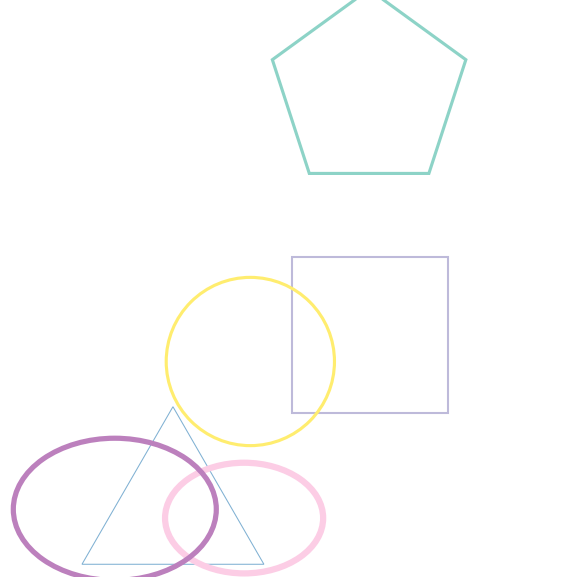[{"shape": "pentagon", "thickness": 1.5, "radius": 0.88, "center": [0.639, 0.841]}, {"shape": "square", "thickness": 1, "radius": 0.68, "center": [0.641, 0.419]}, {"shape": "triangle", "thickness": 0.5, "radius": 0.91, "center": [0.299, 0.113]}, {"shape": "oval", "thickness": 3, "radius": 0.68, "center": [0.423, 0.102]}, {"shape": "oval", "thickness": 2.5, "radius": 0.88, "center": [0.199, 0.117]}, {"shape": "circle", "thickness": 1.5, "radius": 0.73, "center": [0.433, 0.373]}]